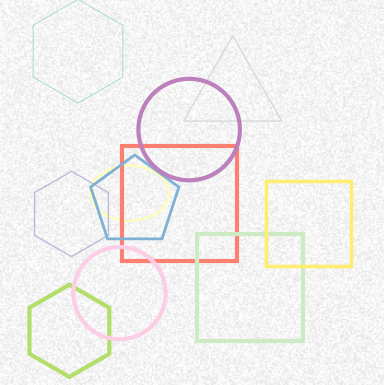[{"shape": "hexagon", "thickness": 0.5, "radius": 0.67, "center": [0.203, 0.867]}, {"shape": "oval", "thickness": 1.5, "radius": 0.51, "center": [0.337, 0.498]}, {"shape": "hexagon", "thickness": 1, "radius": 0.55, "center": [0.186, 0.444]}, {"shape": "square", "thickness": 3, "radius": 0.75, "center": [0.466, 0.472]}, {"shape": "pentagon", "thickness": 2, "radius": 0.6, "center": [0.35, 0.477]}, {"shape": "hexagon", "thickness": 3, "radius": 0.6, "center": [0.18, 0.141]}, {"shape": "circle", "thickness": 3, "radius": 0.6, "center": [0.311, 0.239]}, {"shape": "triangle", "thickness": 1, "radius": 0.74, "center": [0.605, 0.759]}, {"shape": "circle", "thickness": 3, "radius": 0.66, "center": [0.491, 0.663]}, {"shape": "square", "thickness": 3, "radius": 0.69, "center": [0.649, 0.254]}, {"shape": "square", "thickness": 2.5, "radius": 0.55, "center": [0.801, 0.419]}]